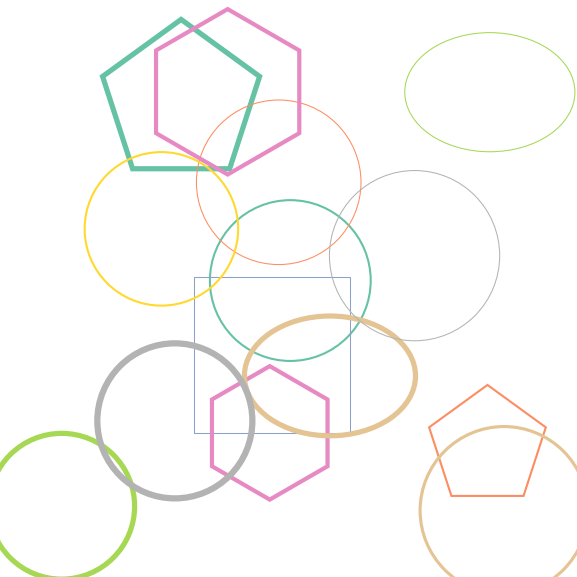[{"shape": "circle", "thickness": 1, "radius": 0.7, "center": [0.503, 0.513]}, {"shape": "pentagon", "thickness": 2.5, "radius": 0.71, "center": [0.314, 0.823]}, {"shape": "pentagon", "thickness": 1, "radius": 0.53, "center": [0.844, 0.226]}, {"shape": "circle", "thickness": 0.5, "radius": 0.71, "center": [0.483, 0.683]}, {"shape": "square", "thickness": 0.5, "radius": 0.68, "center": [0.471, 0.384]}, {"shape": "hexagon", "thickness": 2, "radius": 0.58, "center": [0.467, 0.25]}, {"shape": "hexagon", "thickness": 2, "radius": 0.72, "center": [0.394, 0.84]}, {"shape": "oval", "thickness": 0.5, "radius": 0.74, "center": [0.848, 0.839]}, {"shape": "circle", "thickness": 2.5, "radius": 0.63, "center": [0.107, 0.122]}, {"shape": "circle", "thickness": 1, "radius": 0.66, "center": [0.279, 0.603]}, {"shape": "oval", "thickness": 2.5, "radius": 0.74, "center": [0.571, 0.348]}, {"shape": "circle", "thickness": 1.5, "radius": 0.73, "center": [0.873, 0.115]}, {"shape": "circle", "thickness": 3, "radius": 0.67, "center": [0.303, 0.27]}, {"shape": "circle", "thickness": 0.5, "radius": 0.74, "center": [0.718, 0.556]}]